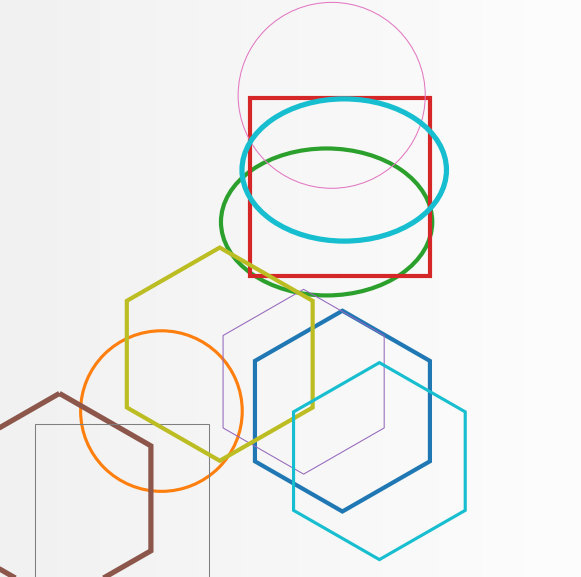[{"shape": "hexagon", "thickness": 2, "radius": 0.87, "center": [0.589, 0.287]}, {"shape": "circle", "thickness": 1.5, "radius": 0.7, "center": [0.278, 0.287]}, {"shape": "oval", "thickness": 2, "radius": 0.91, "center": [0.562, 0.615]}, {"shape": "square", "thickness": 2, "radius": 0.77, "center": [0.584, 0.675]}, {"shape": "hexagon", "thickness": 0.5, "radius": 0.8, "center": [0.522, 0.338]}, {"shape": "hexagon", "thickness": 2.5, "radius": 0.91, "center": [0.102, 0.136]}, {"shape": "circle", "thickness": 0.5, "radius": 0.8, "center": [0.571, 0.834]}, {"shape": "square", "thickness": 0.5, "radius": 0.75, "center": [0.21, 0.115]}, {"shape": "hexagon", "thickness": 2, "radius": 0.92, "center": [0.378, 0.386]}, {"shape": "oval", "thickness": 2.5, "radius": 0.88, "center": [0.592, 0.705]}, {"shape": "hexagon", "thickness": 1.5, "radius": 0.85, "center": [0.653, 0.201]}]